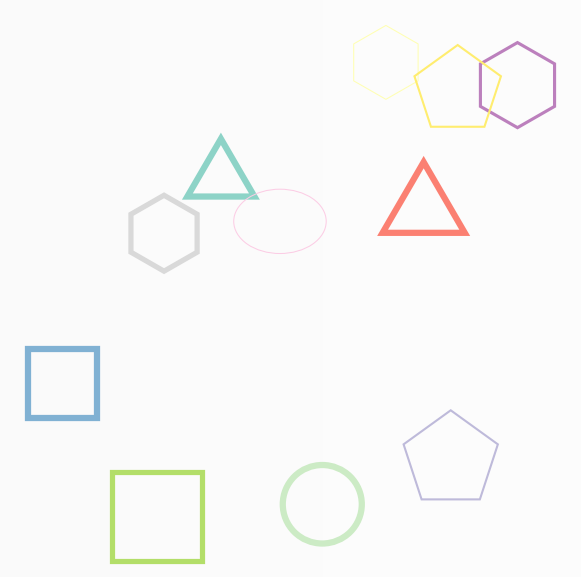[{"shape": "triangle", "thickness": 3, "radius": 0.33, "center": [0.38, 0.692]}, {"shape": "hexagon", "thickness": 0.5, "radius": 0.32, "center": [0.664, 0.891]}, {"shape": "pentagon", "thickness": 1, "radius": 0.43, "center": [0.775, 0.203]}, {"shape": "triangle", "thickness": 3, "radius": 0.41, "center": [0.729, 0.637]}, {"shape": "square", "thickness": 3, "radius": 0.3, "center": [0.107, 0.335]}, {"shape": "square", "thickness": 2.5, "radius": 0.39, "center": [0.27, 0.105]}, {"shape": "oval", "thickness": 0.5, "radius": 0.4, "center": [0.482, 0.616]}, {"shape": "hexagon", "thickness": 2.5, "radius": 0.33, "center": [0.282, 0.595]}, {"shape": "hexagon", "thickness": 1.5, "radius": 0.37, "center": [0.89, 0.852]}, {"shape": "circle", "thickness": 3, "radius": 0.34, "center": [0.554, 0.126]}, {"shape": "pentagon", "thickness": 1, "radius": 0.39, "center": [0.787, 0.843]}]